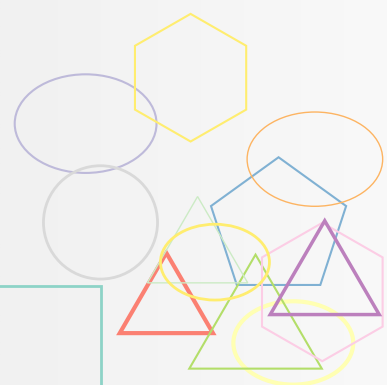[{"shape": "square", "thickness": 2, "radius": 0.69, "center": [0.123, 0.117]}, {"shape": "oval", "thickness": 3, "radius": 0.77, "center": [0.757, 0.109]}, {"shape": "oval", "thickness": 1.5, "radius": 0.91, "center": [0.221, 0.679]}, {"shape": "triangle", "thickness": 3, "radius": 0.69, "center": [0.429, 0.204]}, {"shape": "pentagon", "thickness": 1.5, "radius": 0.92, "center": [0.719, 0.408]}, {"shape": "oval", "thickness": 1, "radius": 0.87, "center": [0.813, 0.587]}, {"shape": "triangle", "thickness": 1.5, "radius": 0.99, "center": [0.659, 0.141]}, {"shape": "hexagon", "thickness": 1.5, "radius": 0.9, "center": [0.832, 0.242]}, {"shape": "circle", "thickness": 2, "radius": 0.74, "center": [0.259, 0.422]}, {"shape": "triangle", "thickness": 2.5, "radius": 0.81, "center": [0.838, 0.264]}, {"shape": "triangle", "thickness": 1, "radius": 0.75, "center": [0.51, 0.34]}, {"shape": "oval", "thickness": 2, "radius": 0.7, "center": [0.555, 0.319]}, {"shape": "hexagon", "thickness": 1.5, "radius": 0.83, "center": [0.492, 0.798]}]